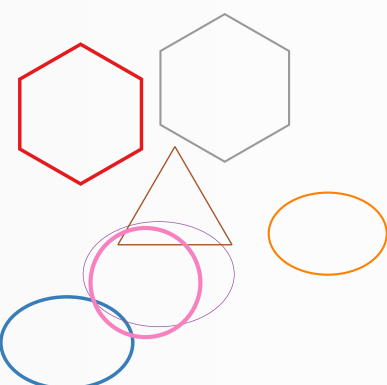[{"shape": "hexagon", "thickness": 2.5, "radius": 0.91, "center": [0.208, 0.704]}, {"shape": "oval", "thickness": 2.5, "radius": 0.85, "center": [0.172, 0.11]}, {"shape": "oval", "thickness": 0.5, "radius": 0.97, "center": [0.41, 0.288]}, {"shape": "oval", "thickness": 1.5, "radius": 0.76, "center": [0.846, 0.393]}, {"shape": "triangle", "thickness": 1, "radius": 0.85, "center": [0.451, 0.449]}, {"shape": "circle", "thickness": 3, "radius": 0.71, "center": [0.375, 0.266]}, {"shape": "hexagon", "thickness": 1.5, "radius": 0.96, "center": [0.58, 0.772]}]